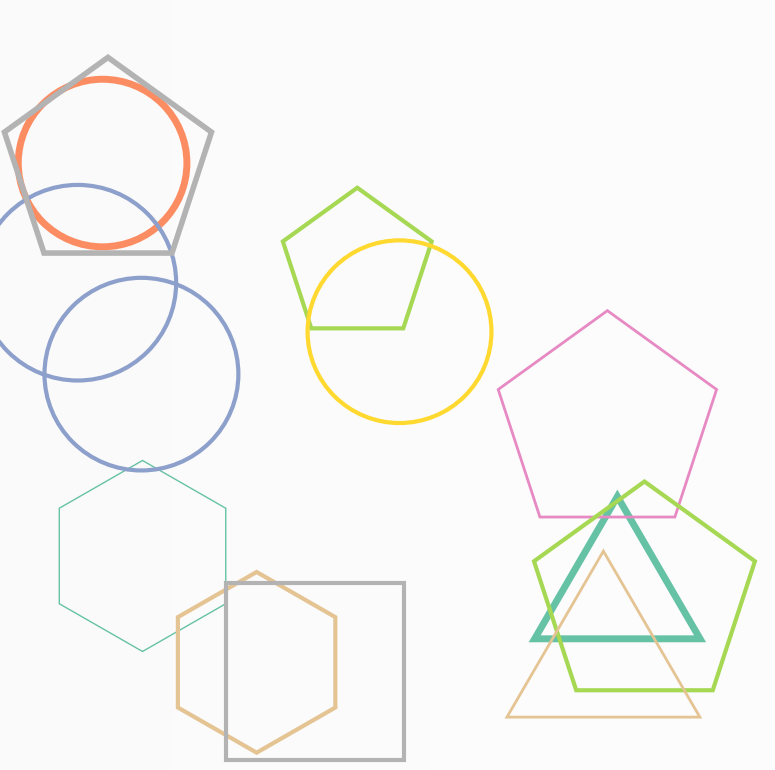[{"shape": "hexagon", "thickness": 0.5, "radius": 0.62, "center": [0.184, 0.278]}, {"shape": "triangle", "thickness": 2.5, "radius": 0.62, "center": [0.797, 0.232]}, {"shape": "circle", "thickness": 2.5, "radius": 0.54, "center": [0.132, 0.788]}, {"shape": "circle", "thickness": 1.5, "radius": 0.64, "center": [0.1, 0.633]}, {"shape": "circle", "thickness": 1.5, "radius": 0.63, "center": [0.182, 0.514]}, {"shape": "pentagon", "thickness": 1, "radius": 0.74, "center": [0.784, 0.448]}, {"shape": "pentagon", "thickness": 1.5, "radius": 0.75, "center": [0.832, 0.225]}, {"shape": "pentagon", "thickness": 1.5, "radius": 0.5, "center": [0.461, 0.655]}, {"shape": "circle", "thickness": 1.5, "radius": 0.59, "center": [0.515, 0.569]}, {"shape": "triangle", "thickness": 1, "radius": 0.72, "center": [0.779, 0.141]}, {"shape": "hexagon", "thickness": 1.5, "radius": 0.59, "center": [0.331, 0.14]}, {"shape": "square", "thickness": 1.5, "radius": 0.57, "center": [0.406, 0.128]}, {"shape": "pentagon", "thickness": 2, "radius": 0.7, "center": [0.139, 0.785]}]